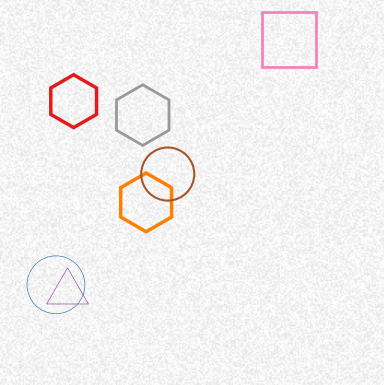[{"shape": "hexagon", "thickness": 2.5, "radius": 0.34, "center": [0.191, 0.737]}, {"shape": "circle", "thickness": 0.5, "radius": 0.38, "center": [0.145, 0.26]}, {"shape": "triangle", "thickness": 0.5, "radius": 0.31, "center": [0.175, 0.242]}, {"shape": "hexagon", "thickness": 2.5, "radius": 0.38, "center": [0.38, 0.474]}, {"shape": "circle", "thickness": 1.5, "radius": 0.34, "center": [0.436, 0.548]}, {"shape": "square", "thickness": 2, "radius": 0.35, "center": [0.751, 0.898]}, {"shape": "hexagon", "thickness": 2, "radius": 0.39, "center": [0.371, 0.701]}]